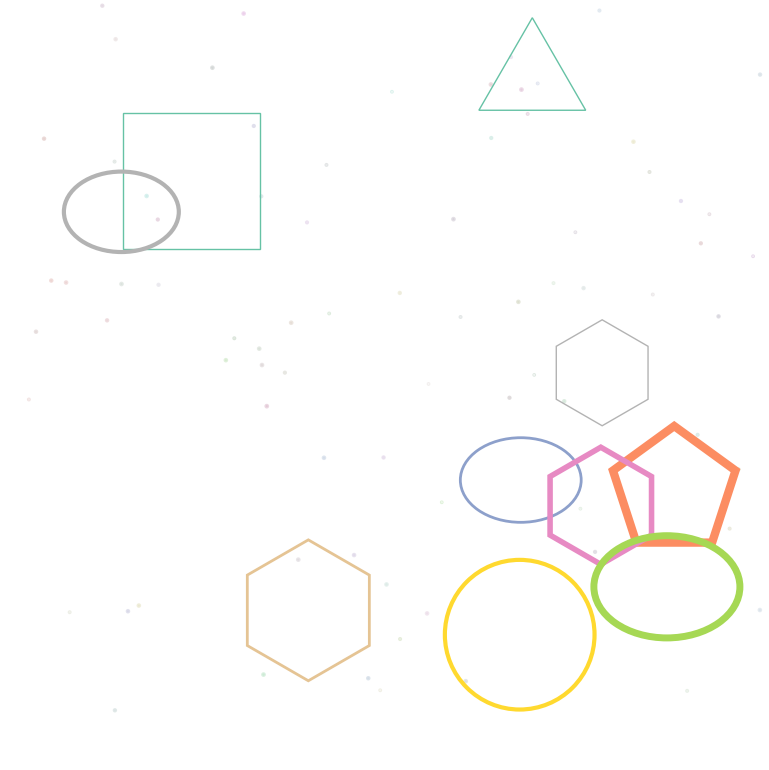[{"shape": "triangle", "thickness": 0.5, "radius": 0.4, "center": [0.691, 0.897]}, {"shape": "square", "thickness": 0.5, "radius": 0.44, "center": [0.249, 0.764]}, {"shape": "pentagon", "thickness": 3, "radius": 0.42, "center": [0.876, 0.363]}, {"shape": "oval", "thickness": 1, "radius": 0.39, "center": [0.676, 0.377]}, {"shape": "hexagon", "thickness": 2, "radius": 0.38, "center": [0.78, 0.343]}, {"shape": "oval", "thickness": 2.5, "radius": 0.47, "center": [0.866, 0.238]}, {"shape": "circle", "thickness": 1.5, "radius": 0.49, "center": [0.675, 0.176]}, {"shape": "hexagon", "thickness": 1, "radius": 0.46, "center": [0.4, 0.207]}, {"shape": "hexagon", "thickness": 0.5, "radius": 0.34, "center": [0.782, 0.516]}, {"shape": "oval", "thickness": 1.5, "radius": 0.37, "center": [0.158, 0.725]}]